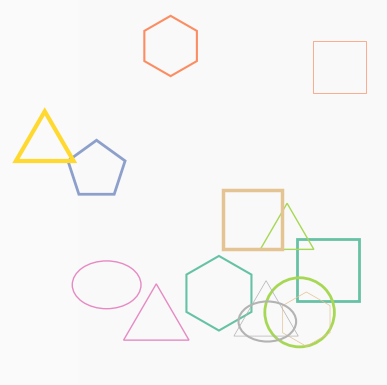[{"shape": "hexagon", "thickness": 1.5, "radius": 0.48, "center": [0.565, 0.238]}, {"shape": "square", "thickness": 2, "radius": 0.4, "center": [0.847, 0.299]}, {"shape": "hexagon", "thickness": 1.5, "radius": 0.39, "center": [0.44, 0.881]}, {"shape": "square", "thickness": 0.5, "radius": 0.34, "center": [0.876, 0.825]}, {"shape": "pentagon", "thickness": 2, "radius": 0.39, "center": [0.249, 0.558]}, {"shape": "triangle", "thickness": 1, "radius": 0.49, "center": [0.403, 0.165]}, {"shape": "oval", "thickness": 1, "radius": 0.44, "center": [0.275, 0.26]}, {"shape": "triangle", "thickness": 1, "radius": 0.4, "center": [0.741, 0.392]}, {"shape": "circle", "thickness": 2, "radius": 0.45, "center": [0.773, 0.189]}, {"shape": "triangle", "thickness": 3, "radius": 0.43, "center": [0.115, 0.625]}, {"shape": "hexagon", "thickness": 0.5, "radius": 0.35, "center": [0.791, 0.171]}, {"shape": "square", "thickness": 2.5, "radius": 0.38, "center": [0.652, 0.43]}, {"shape": "oval", "thickness": 1.5, "radius": 0.37, "center": [0.69, 0.165]}, {"shape": "triangle", "thickness": 0.5, "radius": 0.48, "center": [0.687, 0.175]}]